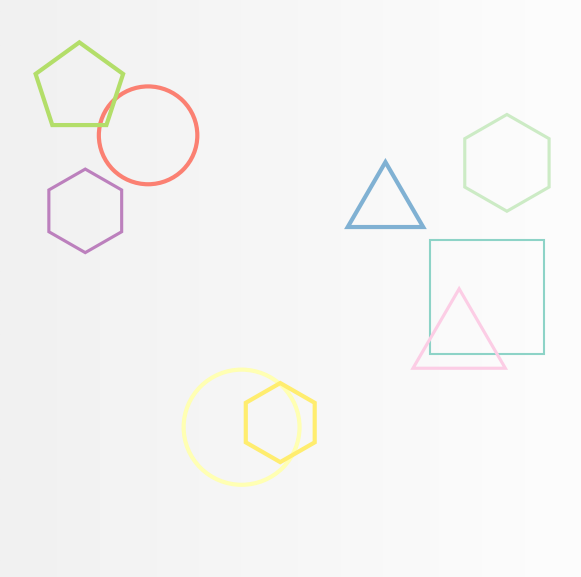[{"shape": "square", "thickness": 1, "radius": 0.49, "center": [0.838, 0.485]}, {"shape": "circle", "thickness": 2, "radius": 0.5, "center": [0.416, 0.259]}, {"shape": "circle", "thickness": 2, "radius": 0.42, "center": [0.255, 0.765]}, {"shape": "triangle", "thickness": 2, "radius": 0.37, "center": [0.663, 0.643]}, {"shape": "pentagon", "thickness": 2, "radius": 0.4, "center": [0.137, 0.847]}, {"shape": "triangle", "thickness": 1.5, "radius": 0.46, "center": [0.79, 0.407]}, {"shape": "hexagon", "thickness": 1.5, "radius": 0.36, "center": [0.147, 0.634]}, {"shape": "hexagon", "thickness": 1.5, "radius": 0.42, "center": [0.872, 0.717]}, {"shape": "hexagon", "thickness": 2, "radius": 0.34, "center": [0.482, 0.267]}]